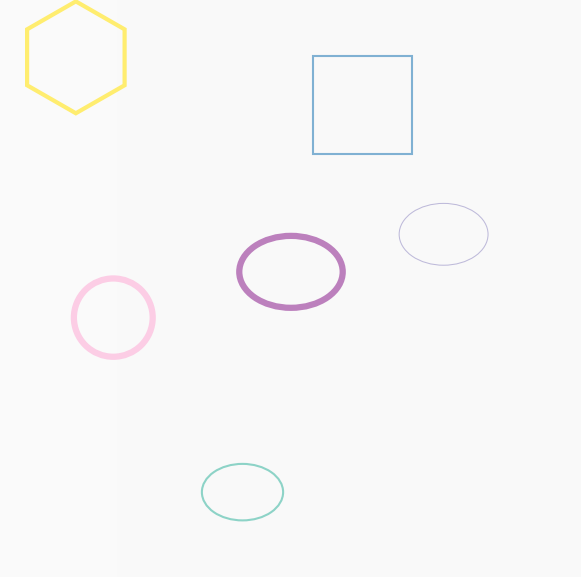[{"shape": "oval", "thickness": 1, "radius": 0.35, "center": [0.417, 0.147]}, {"shape": "oval", "thickness": 0.5, "radius": 0.38, "center": [0.763, 0.593]}, {"shape": "square", "thickness": 1, "radius": 0.43, "center": [0.623, 0.818]}, {"shape": "circle", "thickness": 3, "radius": 0.34, "center": [0.195, 0.449]}, {"shape": "oval", "thickness": 3, "radius": 0.44, "center": [0.501, 0.528]}, {"shape": "hexagon", "thickness": 2, "radius": 0.48, "center": [0.13, 0.9]}]